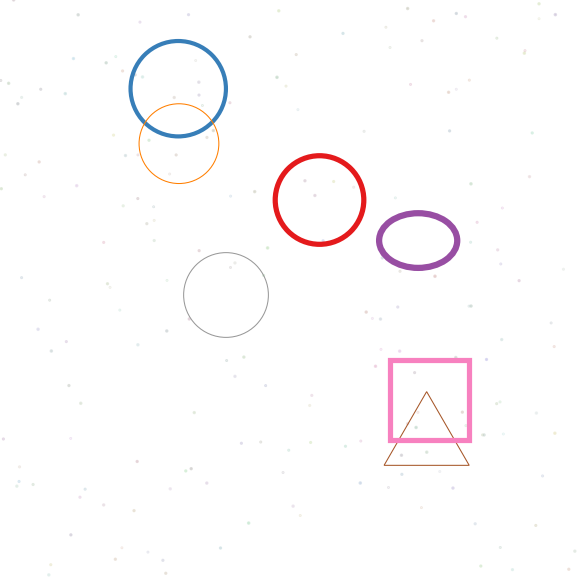[{"shape": "circle", "thickness": 2.5, "radius": 0.38, "center": [0.553, 0.653]}, {"shape": "circle", "thickness": 2, "radius": 0.41, "center": [0.309, 0.846]}, {"shape": "oval", "thickness": 3, "radius": 0.34, "center": [0.724, 0.583]}, {"shape": "circle", "thickness": 0.5, "radius": 0.35, "center": [0.31, 0.75]}, {"shape": "triangle", "thickness": 0.5, "radius": 0.43, "center": [0.739, 0.236]}, {"shape": "square", "thickness": 2.5, "radius": 0.35, "center": [0.744, 0.307]}, {"shape": "circle", "thickness": 0.5, "radius": 0.37, "center": [0.391, 0.488]}]